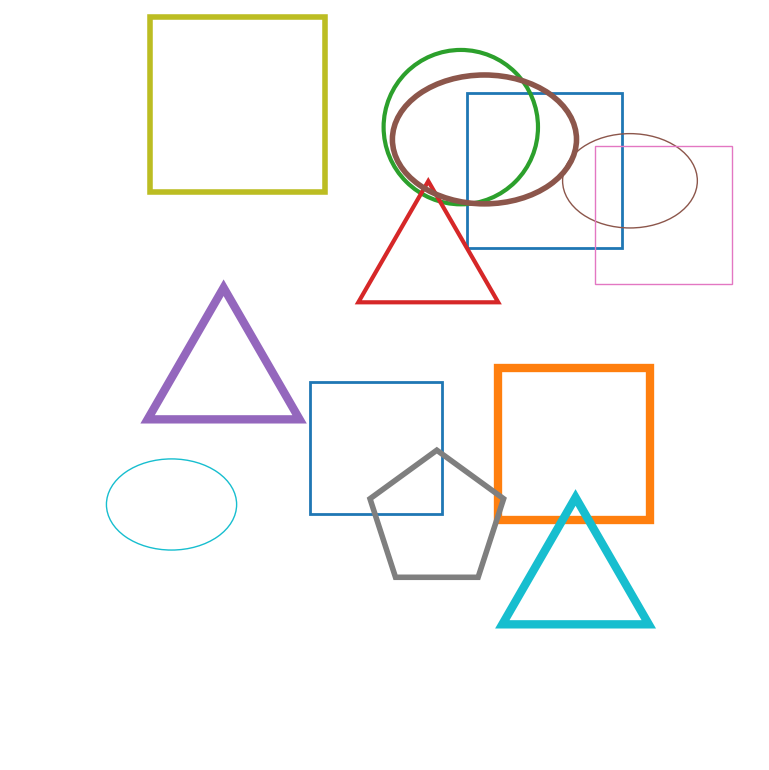[{"shape": "square", "thickness": 1, "radius": 0.5, "center": [0.707, 0.778]}, {"shape": "square", "thickness": 1, "radius": 0.43, "center": [0.488, 0.418]}, {"shape": "square", "thickness": 3, "radius": 0.49, "center": [0.745, 0.423]}, {"shape": "circle", "thickness": 1.5, "radius": 0.5, "center": [0.598, 0.835]}, {"shape": "triangle", "thickness": 1.5, "radius": 0.52, "center": [0.556, 0.66]}, {"shape": "triangle", "thickness": 3, "radius": 0.57, "center": [0.29, 0.512]}, {"shape": "oval", "thickness": 2, "radius": 0.6, "center": [0.629, 0.819]}, {"shape": "oval", "thickness": 0.5, "radius": 0.44, "center": [0.818, 0.765]}, {"shape": "square", "thickness": 0.5, "radius": 0.45, "center": [0.862, 0.721]}, {"shape": "pentagon", "thickness": 2, "radius": 0.46, "center": [0.567, 0.324]}, {"shape": "square", "thickness": 2, "radius": 0.57, "center": [0.309, 0.864]}, {"shape": "triangle", "thickness": 3, "radius": 0.55, "center": [0.747, 0.244]}, {"shape": "oval", "thickness": 0.5, "radius": 0.42, "center": [0.223, 0.345]}]